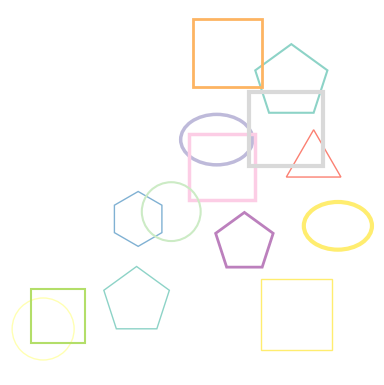[{"shape": "pentagon", "thickness": 1, "radius": 0.45, "center": [0.355, 0.218]}, {"shape": "pentagon", "thickness": 1.5, "radius": 0.49, "center": [0.757, 0.787]}, {"shape": "circle", "thickness": 1, "radius": 0.4, "center": [0.112, 0.145]}, {"shape": "oval", "thickness": 2.5, "radius": 0.47, "center": [0.563, 0.637]}, {"shape": "triangle", "thickness": 1, "radius": 0.41, "center": [0.815, 0.581]}, {"shape": "hexagon", "thickness": 1, "radius": 0.36, "center": [0.359, 0.431]}, {"shape": "square", "thickness": 2, "radius": 0.45, "center": [0.591, 0.863]}, {"shape": "square", "thickness": 1.5, "radius": 0.35, "center": [0.151, 0.179]}, {"shape": "square", "thickness": 2.5, "radius": 0.43, "center": [0.577, 0.567]}, {"shape": "square", "thickness": 3, "radius": 0.48, "center": [0.743, 0.665]}, {"shape": "pentagon", "thickness": 2, "radius": 0.39, "center": [0.635, 0.37]}, {"shape": "circle", "thickness": 1.5, "radius": 0.38, "center": [0.445, 0.45]}, {"shape": "square", "thickness": 1, "radius": 0.46, "center": [0.77, 0.183]}, {"shape": "oval", "thickness": 3, "radius": 0.44, "center": [0.878, 0.413]}]